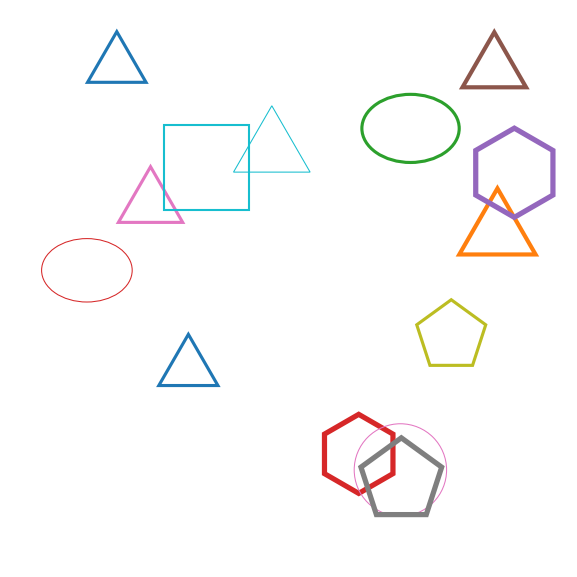[{"shape": "triangle", "thickness": 1.5, "radius": 0.3, "center": [0.326, 0.361]}, {"shape": "triangle", "thickness": 1.5, "radius": 0.29, "center": [0.202, 0.886]}, {"shape": "triangle", "thickness": 2, "radius": 0.38, "center": [0.861, 0.597]}, {"shape": "oval", "thickness": 1.5, "radius": 0.42, "center": [0.711, 0.777]}, {"shape": "oval", "thickness": 0.5, "radius": 0.39, "center": [0.15, 0.531]}, {"shape": "hexagon", "thickness": 2.5, "radius": 0.34, "center": [0.621, 0.213]}, {"shape": "hexagon", "thickness": 2.5, "radius": 0.39, "center": [0.891, 0.7]}, {"shape": "triangle", "thickness": 2, "radius": 0.32, "center": [0.856, 0.88]}, {"shape": "circle", "thickness": 0.5, "radius": 0.4, "center": [0.693, 0.185]}, {"shape": "triangle", "thickness": 1.5, "radius": 0.32, "center": [0.261, 0.646]}, {"shape": "pentagon", "thickness": 2.5, "radius": 0.37, "center": [0.695, 0.168]}, {"shape": "pentagon", "thickness": 1.5, "radius": 0.31, "center": [0.781, 0.417]}, {"shape": "square", "thickness": 1, "radius": 0.37, "center": [0.358, 0.709]}, {"shape": "triangle", "thickness": 0.5, "radius": 0.38, "center": [0.471, 0.739]}]